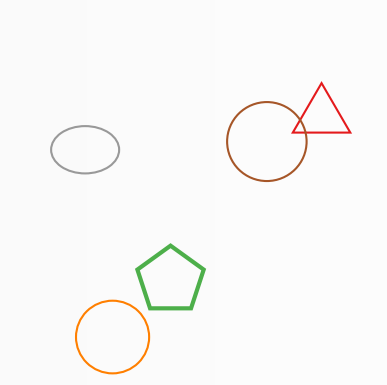[{"shape": "triangle", "thickness": 1.5, "radius": 0.43, "center": [0.83, 0.698]}, {"shape": "pentagon", "thickness": 3, "radius": 0.45, "center": [0.44, 0.272]}, {"shape": "circle", "thickness": 1.5, "radius": 0.47, "center": [0.291, 0.125]}, {"shape": "circle", "thickness": 1.5, "radius": 0.51, "center": [0.689, 0.632]}, {"shape": "oval", "thickness": 1.5, "radius": 0.44, "center": [0.22, 0.611]}]